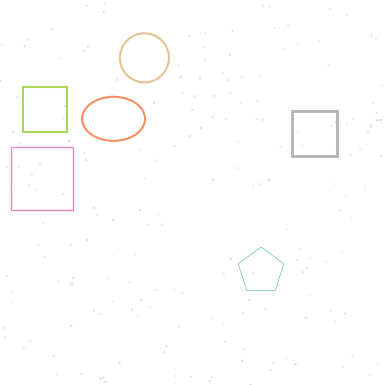[{"shape": "pentagon", "thickness": 0.5, "radius": 0.31, "center": [0.678, 0.296]}, {"shape": "oval", "thickness": 1.5, "radius": 0.41, "center": [0.295, 0.691]}, {"shape": "square", "thickness": 1, "radius": 0.41, "center": [0.109, 0.535]}, {"shape": "square", "thickness": 1.5, "radius": 0.29, "center": [0.117, 0.716]}, {"shape": "circle", "thickness": 1.5, "radius": 0.32, "center": [0.375, 0.85]}, {"shape": "square", "thickness": 2, "radius": 0.29, "center": [0.816, 0.654]}]